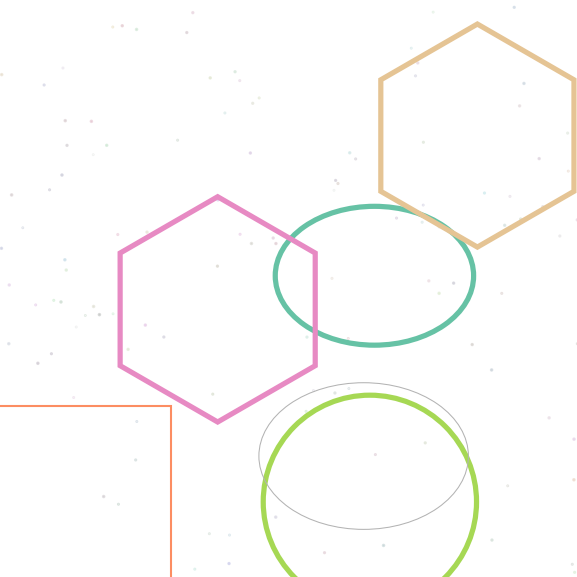[{"shape": "oval", "thickness": 2.5, "radius": 0.86, "center": [0.648, 0.522]}, {"shape": "square", "thickness": 1, "radius": 0.87, "center": [0.122, 0.122]}, {"shape": "hexagon", "thickness": 2.5, "radius": 0.98, "center": [0.377, 0.463]}, {"shape": "circle", "thickness": 2.5, "radius": 0.92, "center": [0.64, 0.13]}, {"shape": "hexagon", "thickness": 2.5, "radius": 0.97, "center": [0.827, 0.764]}, {"shape": "oval", "thickness": 0.5, "radius": 0.91, "center": [0.63, 0.209]}]